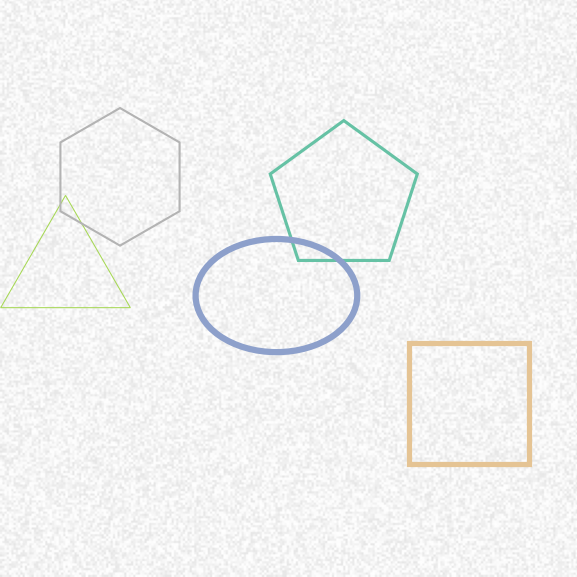[{"shape": "pentagon", "thickness": 1.5, "radius": 0.67, "center": [0.595, 0.656]}, {"shape": "oval", "thickness": 3, "radius": 0.7, "center": [0.479, 0.487]}, {"shape": "triangle", "thickness": 0.5, "radius": 0.65, "center": [0.113, 0.531]}, {"shape": "square", "thickness": 2.5, "radius": 0.52, "center": [0.813, 0.3]}, {"shape": "hexagon", "thickness": 1, "radius": 0.6, "center": [0.208, 0.693]}]